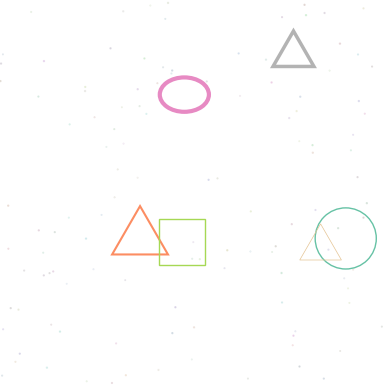[{"shape": "circle", "thickness": 1, "radius": 0.4, "center": [0.898, 0.381]}, {"shape": "triangle", "thickness": 1.5, "radius": 0.42, "center": [0.364, 0.381]}, {"shape": "oval", "thickness": 3, "radius": 0.32, "center": [0.479, 0.754]}, {"shape": "square", "thickness": 1, "radius": 0.3, "center": [0.472, 0.371]}, {"shape": "triangle", "thickness": 0.5, "radius": 0.31, "center": [0.833, 0.356]}, {"shape": "triangle", "thickness": 2.5, "radius": 0.31, "center": [0.762, 0.858]}]